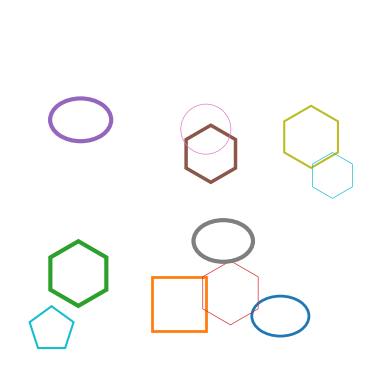[{"shape": "oval", "thickness": 2, "radius": 0.37, "center": [0.728, 0.179]}, {"shape": "square", "thickness": 2, "radius": 0.35, "center": [0.465, 0.211]}, {"shape": "hexagon", "thickness": 3, "radius": 0.42, "center": [0.204, 0.289]}, {"shape": "hexagon", "thickness": 0.5, "radius": 0.42, "center": [0.599, 0.239]}, {"shape": "oval", "thickness": 3, "radius": 0.4, "center": [0.21, 0.689]}, {"shape": "hexagon", "thickness": 2.5, "radius": 0.37, "center": [0.548, 0.601]}, {"shape": "circle", "thickness": 0.5, "radius": 0.32, "center": [0.535, 0.665]}, {"shape": "oval", "thickness": 3, "radius": 0.39, "center": [0.58, 0.374]}, {"shape": "hexagon", "thickness": 1.5, "radius": 0.4, "center": [0.808, 0.645]}, {"shape": "hexagon", "thickness": 0.5, "radius": 0.3, "center": [0.864, 0.544]}, {"shape": "pentagon", "thickness": 1.5, "radius": 0.3, "center": [0.134, 0.145]}]